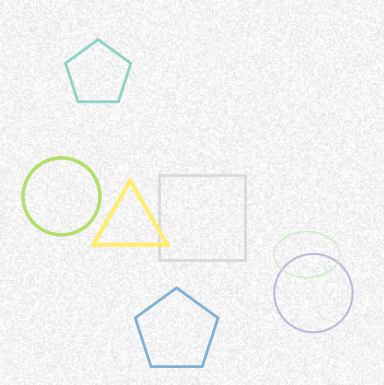[{"shape": "pentagon", "thickness": 2, "radius": 0.45, "center": [0.255, 0.808]}, {"shape": "circle", "thickness": 1.5, "radius": 0.51, "center": [0.814, 0.239]}, {"shape": "pentagon", "thickness": 2, "radius": 0.57, "center": [0.459, 0.139]}, {"shape": "circle", "thickness": 2.5, "radius": 0.5, "center": [0.16, 0.49]}, {"shape": "square", "thickness": 2, "radius": 0.56, "center": [0.525, 0.435]}, {"shape": "oval", "thickness": 1, "radius": 0.43, "center": [0.797, 0.339]}, {"shape": "triangle", "thickness": 3, "radius": 0.56, "center": [0.338, 0.42]}]